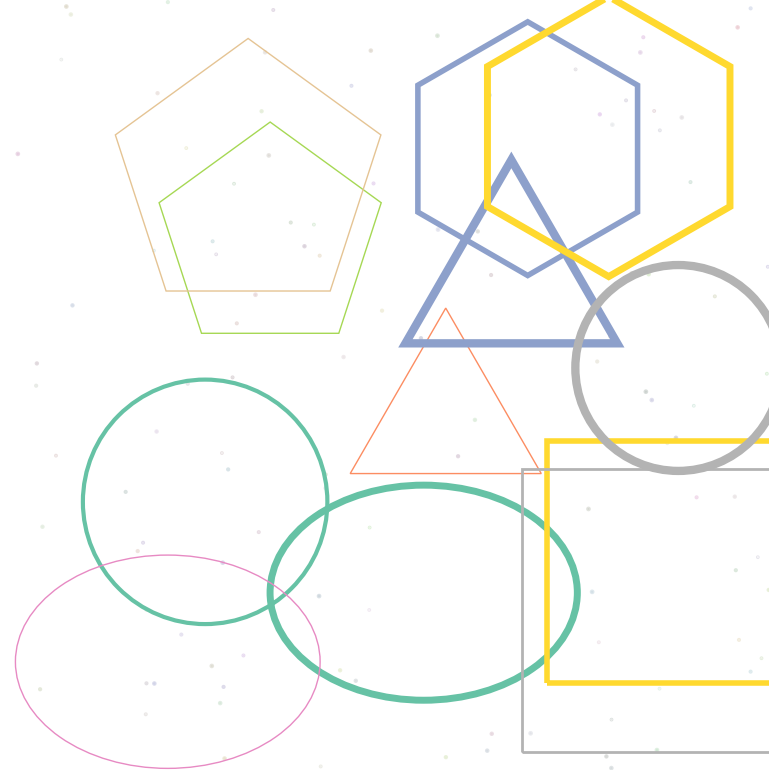[{"shape": "circle", "thickness": 1.5, "radius": 0.79, "center": [0.266, 0.348]}, {"shape": "oval", "thickness": 2.5, "radius": 1.0, "center": [0.55, 0.23]}, {"shape": "triangle", "thickness": 0.5, "radius": 0.72, "center": [0.579, 0.457]}, {"shape": "hexagon", "thickness": 2, "radius": 0.82, "center": [0.685, 0.807]}, {"shape": "triangle", "thickness": 3, "radius": 0.79, "center": [0.664, 0.634]}, {"shape": "oval", "thickness": 0.5, "radius": 0.99, "center": [0.218, 0.141]}, {"shape": "pentagon", "thickness": 0.5, "radius": 0.76, "center": [0.351, 0.69]}, {"shape": "square", "thickness": 2, "radius": 0.78, "center": [0.867, 0.27]}, {"shape": "hexagon", "thickness": 2.5, "radius": 0.91, "center": [0.791, 0.823]}, {"shape": "pentagon", "thickness": 0.5, "radius": 0.91, "center": [0.322, 0.769]}, {"shape": "square", "thickness": 1, "radius": 0.92, "center": [0.862, 0.207]}, {"shape": "circle", "thickness": 3, "radius": 0.67, "center": [0.881, 0.522]}]